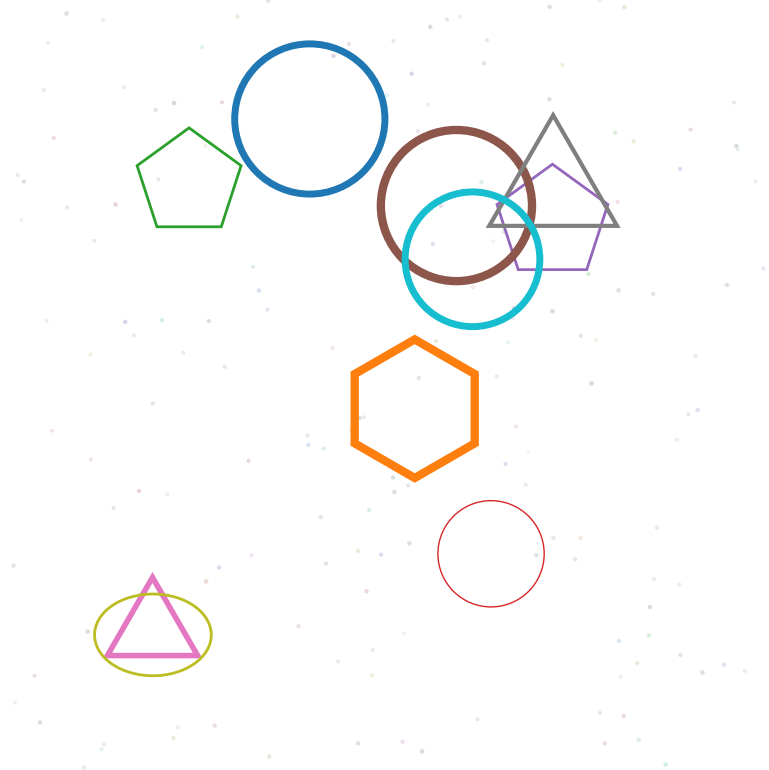[{"shape": "circle", "thickness": 2.5, "radius": 0.49, "center": [0.402, 0.845]}, {"shape": "hexagon", "thickness": 3, "radius": 0.45, "center": [0.539, 0.469]}, {"shape": "pentagon", "thickness": 1, "radius": 0.36, "center": [0.246, 0.763]}, {"shape": "circle", "thickness": 0.5, "radius": 0.35, "center": [0.638, 0.281]}, {"shape": "pentagon", "thickness": 1, "radius": 0.38, "center": [0.717, 0.711]}, {"shape": "circle", "thickness": 3, "radius": 0.49, "center": [0.593, 0.733]}, {"shape": "triangle", "thickness": 2, "radius": 0.34, "center": [0.198, 0.182]}, {"shape": "triangle", "thickness": 1.5, "radius": 0.48, "center": [0.718, 0.755]}, {"shape": "oval", "thickness": 1, "radius": 0.38, "center": [0.199, 0.175]}, {"shape": "circle", "thickness": 2.5, "radius": 0.44, "center": [0.614, 0.663]}]